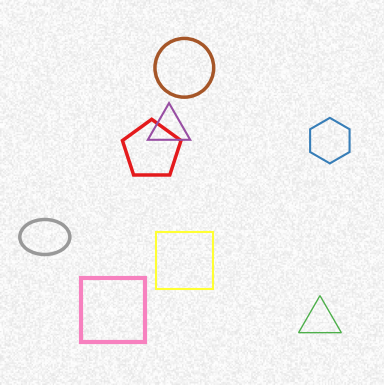[{"shape": "pentagon", "thickness": 2.5, "radius": 0.4, "center": [0.394, 0.61]}, {"shape": "hexagon", "thickness": 1.5, "radius": 0.3, "center": [0.857, 0.635]}, {"shape": "triangle", "thickness": 1, "radius": 0.32, "center": [0.831, 0.168]}, {"shape": "triangle", "thickness": 1.5, "radius": 0.32, "center": [0.439, 0.669]}, {"shape": "square", "thickness": 1.5, "radius": 0.37, "center": [0.48, 0.323]}, {"shape": "circle", "thickness": 2.5, "radius": 0.38, "center": [0.479, 0.824]}, {"shape": "square", "thickness": 3, "radius": 0.42, "center": [0.293, 0.194]}, {"shape": "oval", "thickness": 2.5, "radius": 0.32, "center": [0.116, 0.384]}]